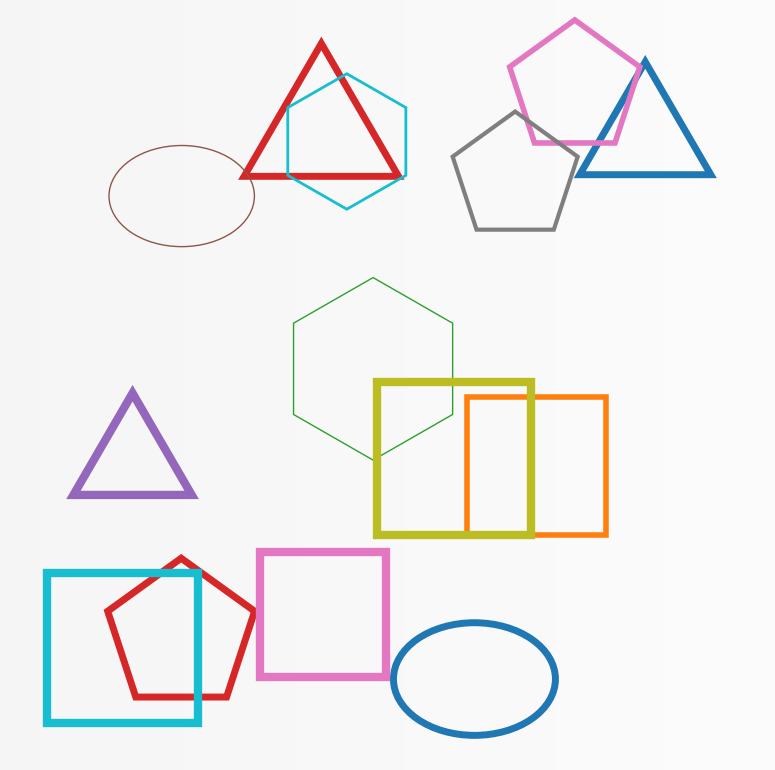[{"shape": "triangle", "thickness": 2.5, "radius": 0.49, "center": [0.833, 0.822]}, {"shape": "oval", "thickness": 2.5, "radius": 0.52, "center": [0.612, 0.118]}, {"shape": "square", "thickness": 2, "radius": 0.45, "center": [0.692, 0.395]}, {"shape": "hexagon", "thickness": 0.5, "radius": 0.59, "center": [0.481, 0.521]}, {"shape": "triangle", "thickness": 2.5, "radius": 0.58, "center": [0.415, 0.829]}, {"shape": "pentagon", "thickness": 2.5, "radius": 0.5, "center": [0.234, 0.175]}, {"shape": "triangle", "thickness": 3, "radius": 0.44, "center": [0.171, 0.401]}, {"shape": "oval", "thickness": 0.5, "radius": 0.47, "center": [0.234, 0.745]}, {"shape": "pentagon", "thickness": 2, "radius": 0.44, "center": [0.742, 0.886]}, {"shape": "square", "thickness": 3, "radius": 0.41, "center": [0.417, 0.201]}, {"shape": "pentagon", "thickness": 1.5, "radius": 0.42, "center": [0.665, 0.77]}, {"shape": "square", "thickness": 3, "radius": 0.5, "center": [0.586, 0.404]}, {"shape": "hexagon", "thickness": 1, "radius": 0.44, "center": [0.448, 0.816]}, {"shape": "square", "thickness": 3, "radius": 0.49, "center": [0.158, 0.158]}]